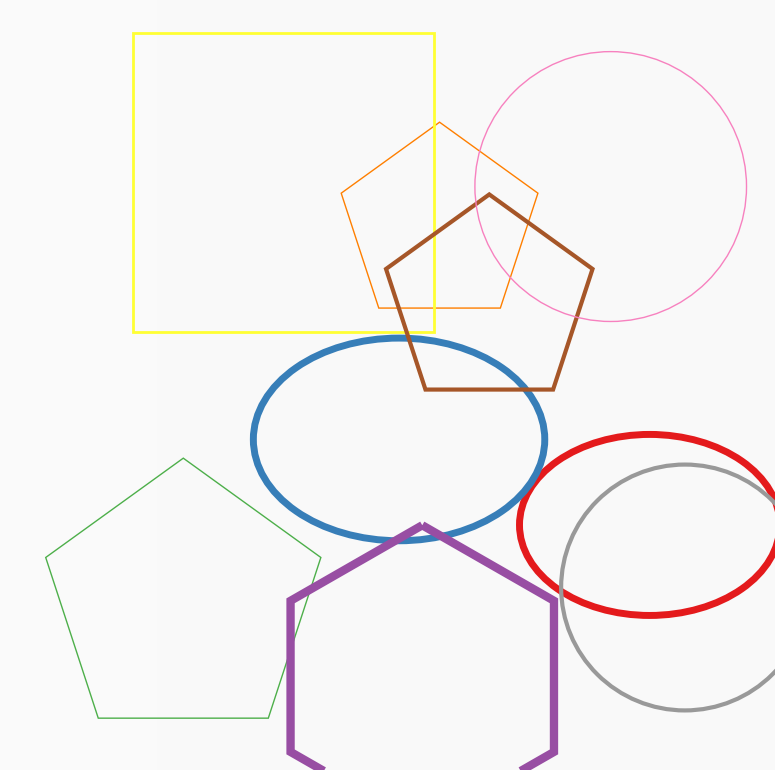[{"shape": "oval", "thickness": 2.5, "radius": 0.84, "center": [0.838, 0.318]}, {"shape": "oval", "thickness": 2.5, "radius": 0.94, "center": [0.515, 0.429]}, {"shape": "pentagon", "thickness": 0.5, "radius": 0.93, "center": [0.236, 0.218]}, {"shape": "hexagon", "thickness": 3, "radius": 0.98, "center": [0.545, 0.122]}, {"shape": "pentagon", "thickness": 0.5, "radius": 0.67, "center": [0.567, 0.708]}, {"shape": "square", "thickness": 1, "radius": 0.97, "center": [0.365, 0.763]}, {"shape": "pentagon", "thickness": 1.5, "radius": 0.7, "center": [0.631, 0.607]}, {"shape": "circle", "thickness": 0.5, "radius": 0.88, "center": [0.788, 0.758]}, {"shape": "circle", "thickness": 1.5, "radius": 0.8, "center": [0.884, 0.237]}]